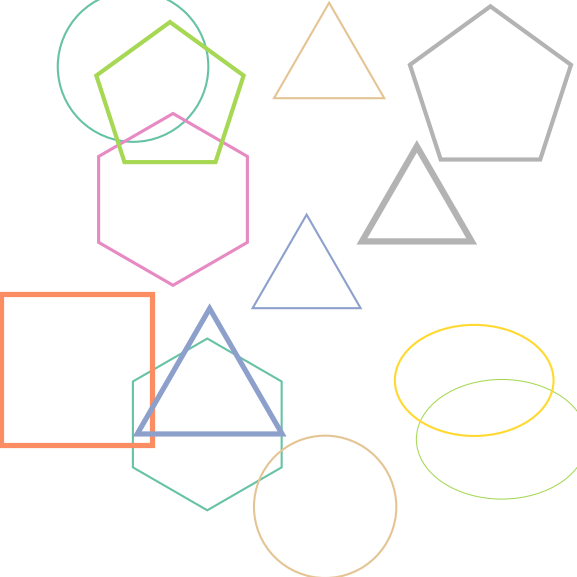[{"shape": "circle", "thickness": 1, "radius": 0.65, "center": [0.23, 0.884]}, {"shape": "hexagon", "thickness": 1, "radius": 0.74, "center": [0.359, 0.264]}, {"shape": "square", "thickness": 2.5, "radius": 0.66, "center": [0.133, 0.359]}, {"shape": "triangle", "thickness": 2.5, "radius": 0.72, "center": [0.363, 0.32]}, {"shape": "triangle", "thickness": 1, "radius": 0.54, "center": [0.531, 0.519]}, {"shape": "hexagon", "thickness": 1.5, "radius": 0.74, "center": [0.3, 0.654]}, {"shape": "pentagon", "thickness": 2, "radius": 0.67, "center": [0.294, 0.827]}, {"shape": "oval", "thickness": 0.5, "radius": 0.74, "center": [0.869, 0.238]}, {"shape": "oval", "thickness": 1, "radius": 0.69, "center": [0.821, 0.34]}, {"shape": "circle", "thickness": 1, "radius": 0.62, "center": [0.563, 0.122]}, {"shape": "triangle", "thickness": 1, "radius": 0.55, "center": [0.57, 0.884]}, {"shape": "triangle", "thickness": 3, "radius": 0.55, "center": [0.722, 0.636]}, {"shape": "pentagon", "thickness": 2, "radius": 0.73, "center": [0.849, 0.842]}]